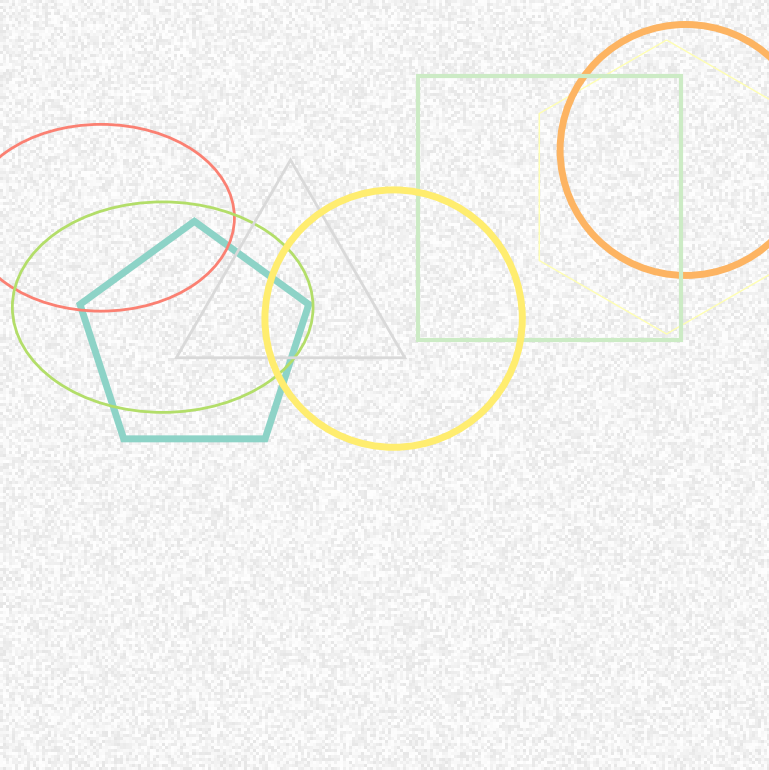[{"shape": "pentagon", "thickness": 2.5, "radius": 0.78, "center": [0.252, 0.556]}, {"shape": "hexagon", "thickness": 0.5, "radius": 0.95, "center": [0.866, 0.757]}, {"shape": "oval", "thickness": 1, "radius": 0.87, "center": [0.131, 0.717]}, {"shape": "circle", "thickness": 2.5, "radius": 0.81, "center": [0.89, 0.805]}, {"shape": "oval", "thickness": 1, "radius": 0.98, "center": [0.211, 0.601]}, {"shape": "triangle", "thickness": 1, "radius": 0.86, "center": [0.377, 0.621]}, {"shape": "square", "thickness": 1.5, "radius": 0.86, "center": [0.714, 0.73]}, {"shape": "circle", "thickness": 2.5, "radius": 0.84, "center": [0.511, 0.586]}]